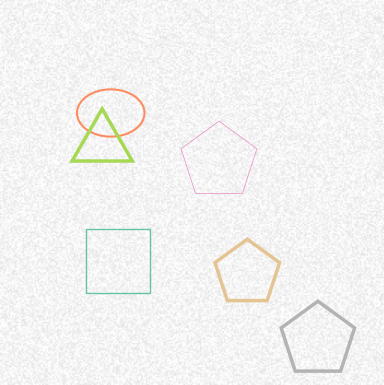[{"shape": "square", "thickness": 1, "radius": 0.42, "center": [0.306, 0.322]}, {"shape": "oval", "thickness": 1.5, "radius": 0.44, "center": [0.288, 0.707]}, {"shape": "pentagon", "thickness": 0.5, "radius": 0.52, "center": [0.569, 0.582]}, {"shape": "triangle", "thickness": 2.5, "radius": 0.45, "center": [0.265, 0.627]}, {"shape": "pentagon", "thickness": 2.5, "radius": 0.44, "center": [0.642, 0.291]}, {"shape": "pentagon", "thickness": 2.5, "radius": 0.5, "center": [0.826, 0.117]}]